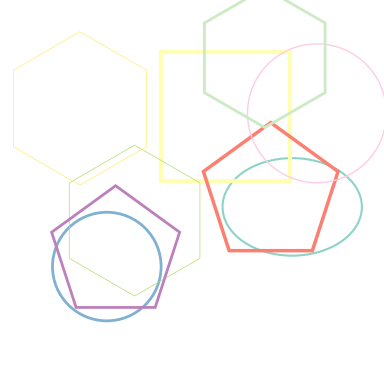[{"shape": "oval", "thickness": 1.5, "radius": 0.9, "center": [0.759, 0.463]}, {"shape": "square", "thickness": 3, "radius": 0.84, "center": [0.585, 0.697]}, {"shape": "pentagon", "thickness": 2.5, "radius": 0.92, "center": [0.703, 0.498]}, {"shape": "circle", "thickness": 2, "radius": 0.71, "center": [0.277, 0.308]}, {"shape": "hexagon", "thickness": 0.5, "radius": 0.98, "center": [0.35, 0.427]}, {"shape": "circle", "thickness": 1, "radius": 0.9, "center": [0.823, 0.706]}, {"shape": "pentagon", "thickness": 2, "radius": 0.87, "center": [0.3, 0.343]}, {"shape": "hexagon", "thickness": 2, "radius": 0.9, "center": [0.688, 0.85]}, {"shape": "hexagon", "thickness": 0.5, "radius": 1.0, "center": [0.208, 0.718]}]